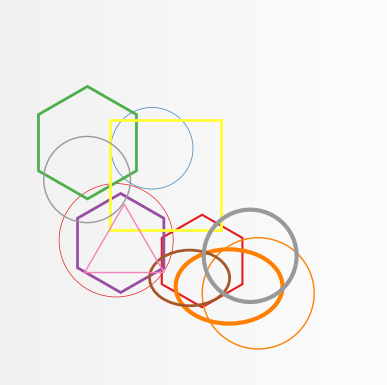[{"shape": "circle", "thickness": 0.5, "radius": 0.74, "center": [0.3, 0.376]}, {"shape": "hexagon", "thickness": 1.5, "radius": 0.6, "center": [0.522, 0.322]}, {"shape": "circle", "thickness": 0.5, "radius": 0.53, "center": [0.392, 0.615]}, {"shape": "hexagon", "thickness": 2, "radius": 0.73, "center": [0.226, 0.629]}, {"shape": "hexagon", "thickness": 2, "radius": 0.64, "center": [0.311, 0.369]}, {"shape": "oval", "thickness": 3, "radius": 0.69, "center": [0.591, 0.256]}, {"shape": "circle", "thickness": 1, "radius": 0.72, "center": [0.666, 0.238]}, {"shape": "square", "thickness": 2, "radius": 0.71, "center": [0.428, 0.546]}, {"shape": "oval", "thickness": 2, "radius": 0.52, "center": [0.489, 0.278]}, {"shape": "triangle", "thickness": 1, "radius": 0.59, "center": [0.321, 0.351]}, {"shape": "circle", "thickness": 1, "radius": 0.56, "center": [0.225, 0.534]}, {"shape": "circle", "thickness": 3, "radius": 0.6, "center": [0.646, 0.336]}]